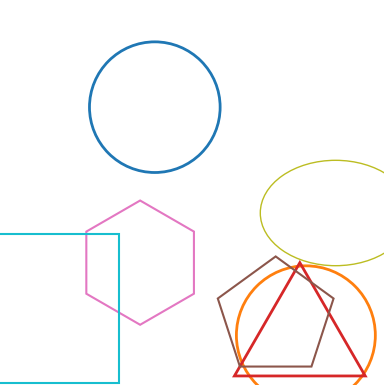[{"shape": "circle", "thickness": 2, "radius": 0.85, "center": [0.402, 0.722]}, {"shape": "circle", "thickness": 2, "radius": 0.9, "center": [0.794, 0.129]}, {"shape": "triangle", "thickness": 2, "radius": 0.98, "center": [0.779, 0.122]}, {"shape": "pentagon", "thickness": 1.5, "radius": 0.79, "center": [0.716, 0.176]}, {"shape": "hexagon", "thickness": 1.5, "radius": 0.81, "center": [0.364, 0.318]}, {"shape": "oval", "thickness": 1, "radius": 0.98, "center": [0.872, 0.447]}, {"shape": "square", "thickness": 1.5, "radius": 0.97, "center": [0.115, 0.199]}]